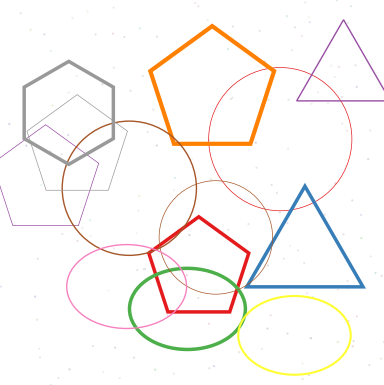[{"shape": "pentagon", "thickness": 2.5, "radius": 0.68, "center": [0.516, 0.3]}, {"shape": "circle", "thickness": 0.5, "radius": 0.93, "center": [0.728, 0.639]}, {"shape": "triangle", "thickness": 2.5, "radius": 0.87, "center": [0.792, 0.342]}, {"shape": "oval", "thickness": 2.5, "radius": 0.75, "center": [0.487, 0.198]}, {"shape": "pentagon", "thickness": 0.5, "radius": 0.72, "center": [0.118, 0.531]}, {"shape": "triangle", "thickness": 1, "radius": 0.7, "center": [0.892, 0.808]}, {"shape": "pentagon", "thickness": 3, "radius": 0.85, "center": [0.551, 0.763]}, {"shape": "oval", "thickness": 1.5, "radius": 0.73, "center": [0.765, 0.129]}, {"shape": "circle", "thickness": 0.5, "radius": 0.74, "center": [0.561, 0.383]}, {"shape": "circle", "thickness": 1, "radius": 0.87, "center": [0.336, 0.511]}, {"shape": "oval", "thickness": 1, "radius": 0.78, "center": [0.329, 0.256]}, {"shape": "hexagon", "thickness": 2.5, "radius": 0.67, "center": [0.179, 0.707]}, {"shape": "pentagon", "thickness": 0.5, "radius": 0.69, "center": [0.201, 0.617]}]